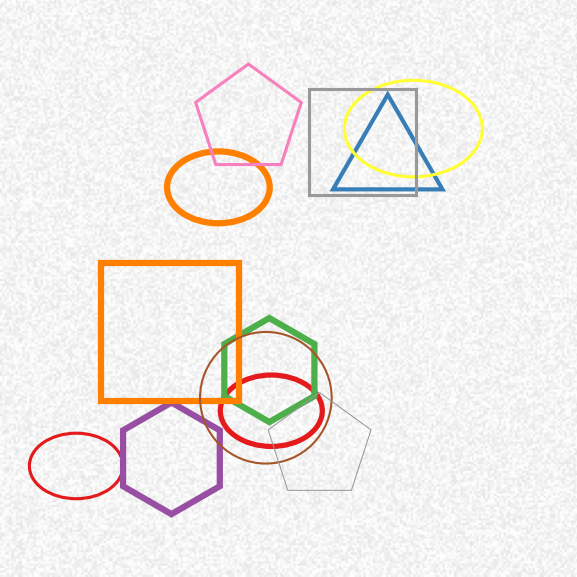[{"shape": "oval", "thickness": 2.5, "radius": 0.44, "center": [0.47, 0.288]}, {"shape": "oval", "thickness": 1.5, "radius": 0.41, "center": [0.132, 0.192]}, {"shape": "triangle", "thickness": 2, "radius": 0.55, "center": [0.671, 0.726]}, {"shape": "hexagon", "thickness": 3, "radius": 0.45, "center": [0.466, 0.358]}, {"shape": "hexagon", "thickness": 3, "radius": 0.48, "center": [0.297, 0.206]}, {"shape": "square", "thickness": 3, "radius": 0.6, "center": [0.295, 0.425]}, {"shape": "oval", "thickness": 3, "radius": 0.44, "center": [0.378, 0.675]}, {"shape": "oval", "thickness": 1.5, "radius": 0.6, "center": [0.716, 0.777]}, {"shape": "circle", "thickness": 1, "radius": 0.57, "center": [0.46, 0.31]}, {"shape": "pentagon", "thickness": 1.5, "radius": 0.48, "center": [0.43, 0.792]}, {"shape": "pentagon", "thickness": 0.5, "radius": 0.47, "center": [0.553, 0.226]}, {"shape": "square", "thickness": 1.5, "radius": 0.46, "center": [0.628, 0.753]}]